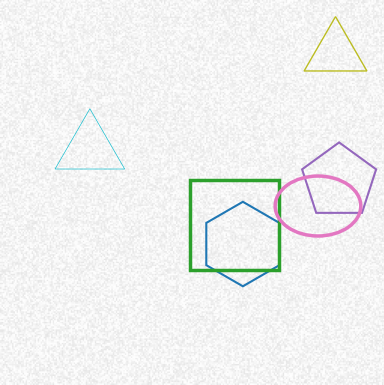[{"shape": "hexagon", "thickness": 1.5, "radius": 0.55, "center": [0.631, 0.366]}, {"shape": "square", "thickness": 2.5, "radius": 0.58, "center": [0.61, 0.415]}, {"shape": "pentagon", "thickness": 1.5, "radius": 0.51, "center": [0.881, 0.529]}, {"shape": "oval", "thickness": 2.5, "radius": 0.56, "center": [0.826, 0.465]}, {"shape": "triangle", "thickness": 1, "radius": 0.47, "center": [0.871, 0.863]}, {"shape": "triangle", "thickness": 0.5, "radius": 0.52, "center": [0.233, 0.613]}]